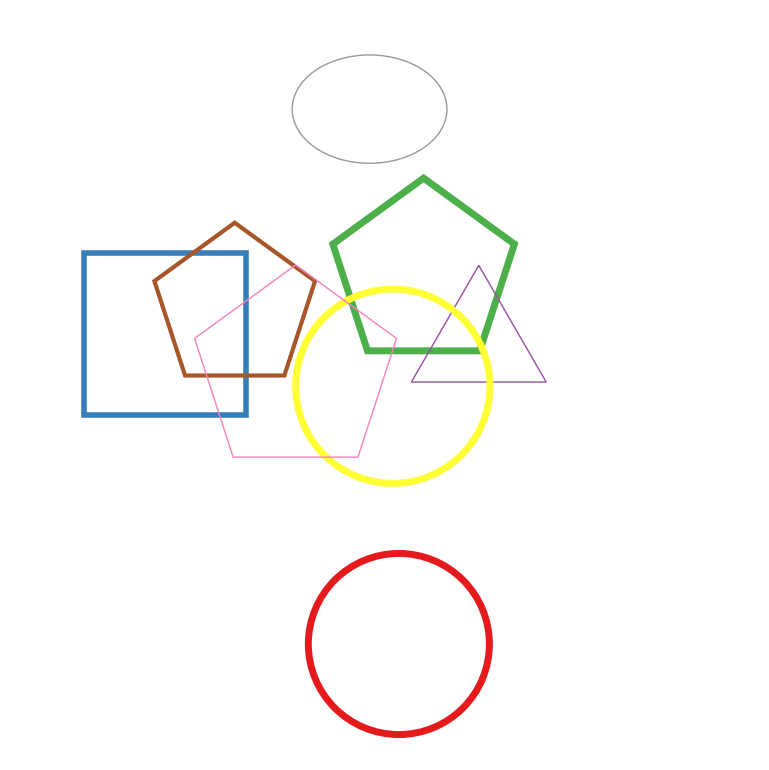[{"shape": "circle", "thickness": 2.5, "radius": 0.59, "center": [0.518, 0.164]}, {"shape": "square", "thickness": 2, "radius": 0.53, "center": [0.214, 0.567]}, {"shape": "pentagon", "thickness": 2.5, "radius": 0.62, "center": [0.55, 0.645]}, {"shape": "triangle", "thickness": 0.5, "radius": 0.51, "center": [0.622, 0.554]}, {"shape": "circle", "thickness": 2.5, "radius": 0.63, "center": [0.51, 0.498]}, {"shape": "pentagon", "thickness": 1.5, "radius": 0.55, "center": [0.305, 0.601]}, {"shape": "pentagon", "thickness": 0.5, "radius": 0.69, "center": [0.384, 0.518]}, {"shape": "oval", "thickness": 0.5, "radius": 0.5, "center": [0.48, 0.858]}]